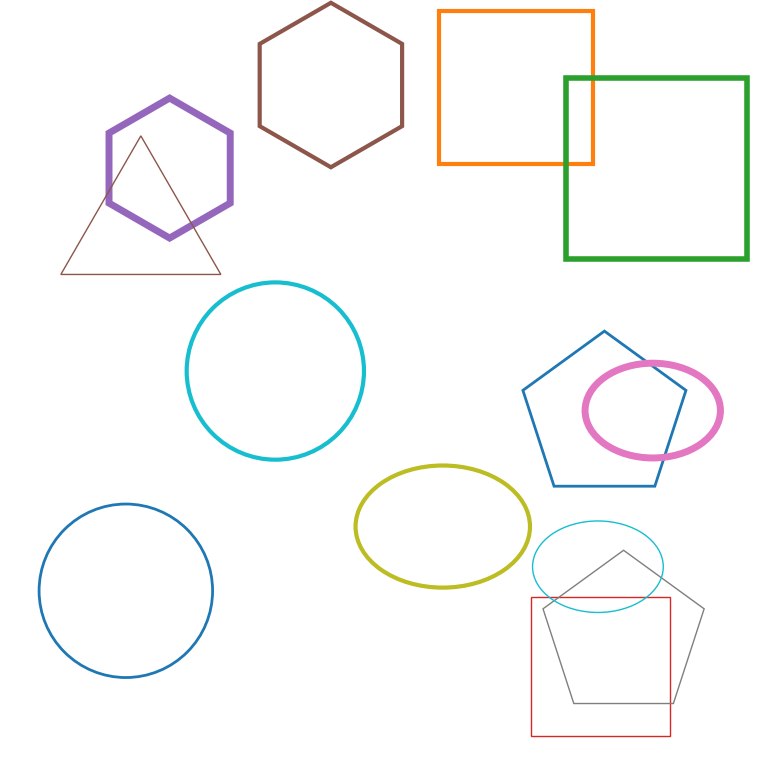[{"shape": "pentagon", "thickness": 1, "radius": 0.56, "center": [0.785, 0.459]}, {"shape": "circle", "thickness": 1, "radius": 0.56, "center": [0.163, 0.233]}, {"shape": "square", "thickness": 1.5, "radius": 0.5, "center": [0.67, 0.886]}, {"shape": "square", "thickness": 2, "radius": 0.59, "center": [0.853, 0.781]}, {"shape": "square", "thickness": 0.5, "radius": 0.45, "center": [0.78, 0.135]}, {"shape": "hexagon", "thickness": 2.5, "radius": 0.45, "center": [0.22, 0.782]}, {"shape": "hexagon", "thickness": 1.5, "radius": 0.53, "center": [0.43, 0.89]}, {"shape": "triangle", "thickness": 0.5, "radius": 0.6, "center": [0.183, 0.704]}, {"shape": "oval", "thickness": 2.5, "radius": 0.44, "center": [0.848, 0.467]}, {"shape": "pentagon", "thickness": 0.5, "radius": 0.55, "center": [0.81, 0.175]}, {"shape": "oval", "thickness": 1.5, "radius": 0.57, "center": [0.575, 0.316]}, {"shape": "oval", "thickness": 0.5, "radius": 0.42, "center": [0.777, 0.264]}, {"shape": "circle", "thickness": 1.5, "radius": 0.58, "center": [0.358, 0.518]}]